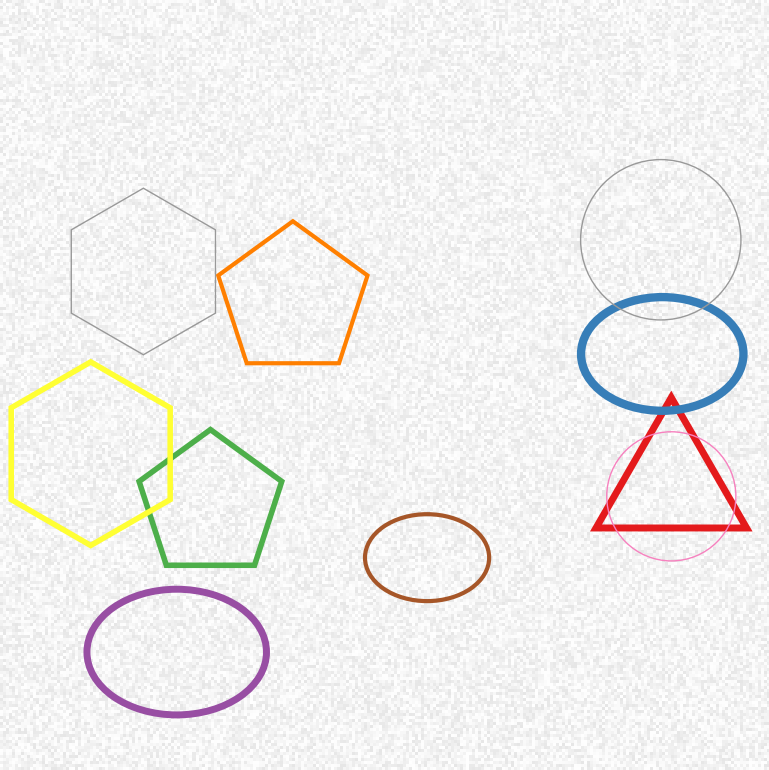[{"shape": "triangle", "thickness": 2.5, "radius": 0.56, "center": [0.872, 0.371]}, {"shape": "oval", "thickness": 3, "radius": 0.53, "center": [0.86, 0.54]}, {"shape": "pentagon", "thickness": 2, "radius": 0.49, "center": [0.273, 0.345]}, {"shape": "oval", "thickness": 2.5, "radius": 0.58, "center": [0.23, 0.153]}, {"shape": "pentagon", "thickness": 1.5, "radius": 0.51, "center": [0.38, 0.611]}, {"shape": "hexagon", "thickness": 2, "radius": 0.6, "center": [0.118, 0.411]}, {"shape": "oval", "thickness": 1.5, "radius": 0.4, "center": [0.555, 0.276]}, {"shape": "circle", "thickness": 0.5, "radius": 0.42, "center": [0.872, 0.355]}, {"shape": "hexagon", "thickness": 0.5, "radius": 0.54, "center": [0.186, 0.647]}, {"shape": "circle", "thickness": 0.5, "radius": 0.52, "center": [0.858, 0.689]}]